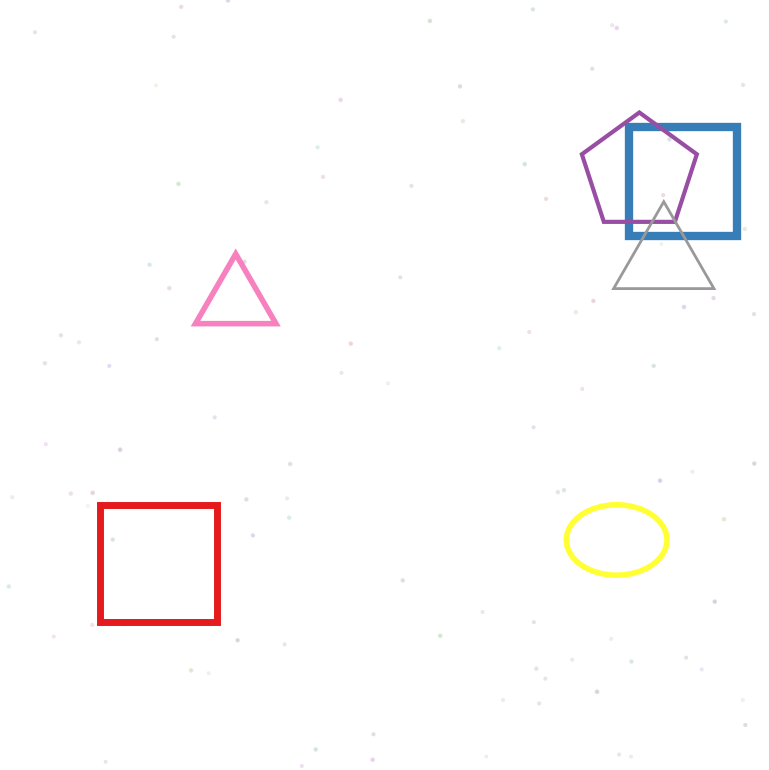[{"shape": "square", "thickness": 2.5, "radius": 0.38, "center": [0.206, 0.269]}, {"shape": "square", "thickness": 3, "radius": 0.35, "center": [0.887, 0.764]}, {"shape": "pentagon", "thickness": 1.5, "radius": 0.39, "center": [0.83, 0.775]}, {"shape": "oval", "thickness": 2, "radius": 0.33, "center": [0.801, 0.299]}, {"shape": "triangle", "thickness": 2, "radius": 0.3, "center": [0.306, 0.61]}, {"shape": "triangle", "thickness": 1, "radius": 0.38, "center": [0.862, 0.663]}]